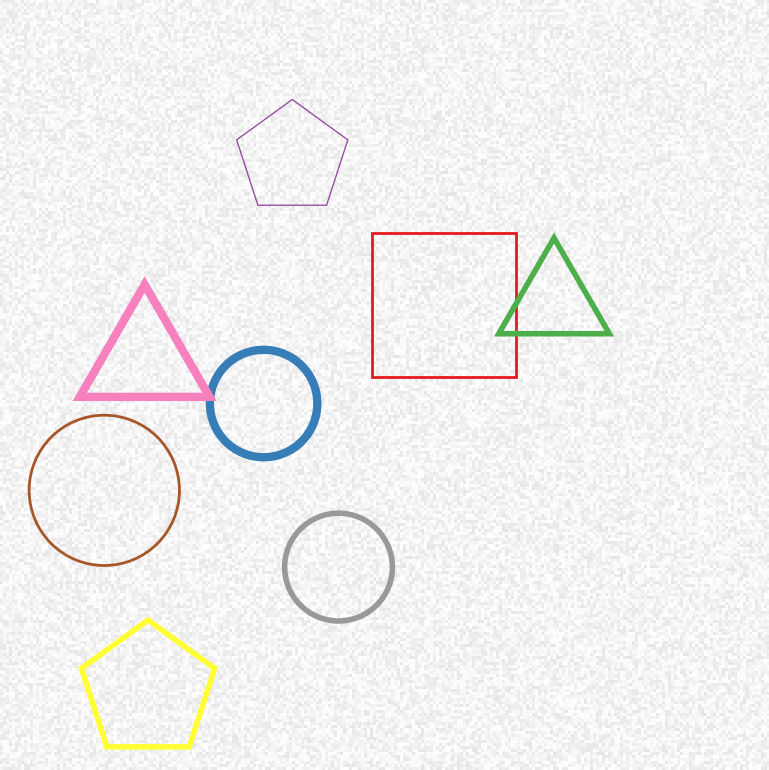[{"shape": "square", "thickness": 1, "radius": 0.47, "center": [0.576, 0.604]}, {"shape": "circle", "thickness": 3, "radius": 0.35, "center": [0.342, 0.476]}, {"shape": "triangle", "thickness": 2, "radius": 0.41, "center": [0.72, 0.608]}, {"shape": "pentagon", "thickness": 0.5, "radius": 0.38, "center": [0.38, 0.795]}, {"shape": "pentagon", "thickness": 2, "radius": 0.46, "center": [0.192, 0.104]}, {"shape": "circle", "thickness": 1, "radius": 0.49, "center": [0.135, 0.363]}, {"shape": "triangle", "thickness": 3, "radius": 0.49, "center": [0.188, 0.533]}, {"shape": "circle", "thickness": 2, "radius": 0.35, "center": [0.44, 0.264]}]